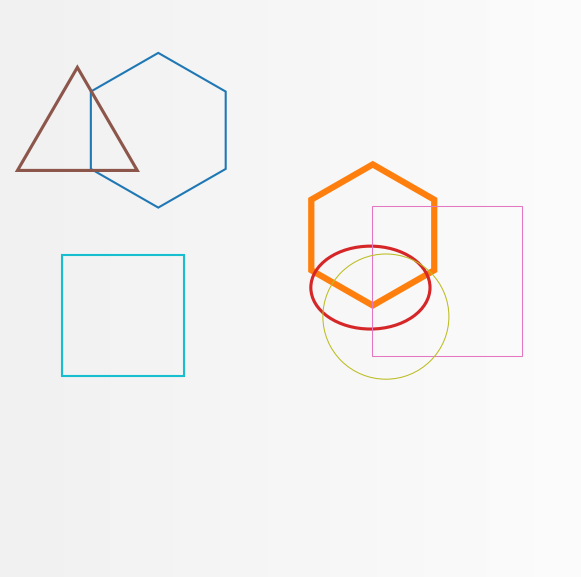[{"shape": "hexagon", "thickness": 1, "radius": 0.67, "center": [0.272, 0.774]}, {"shape": "hexagon", "thickness": 3, "radius": 0.61, "center": [0.641, 0.592]}, {"shape": "oval", "thickness": 1.5, "radius": 0.51, "center": [0.637, 0.501]}, {"shape": "triangle", "thickness": 1.5, "radius": 0.59, "center": [0.133, 0.764]}, {"shape": "square", "thickness": 0.5, "radius": 0.65, "center": [0.769, 0.512]}, {"shape": "circle", "thickness": 0.5, "radius": 0.54, "center": [0.664, 0.451]}, {"shape": "square", "thickness": 1, "radius": 0.52, "center": [0.212, 0.454]}]